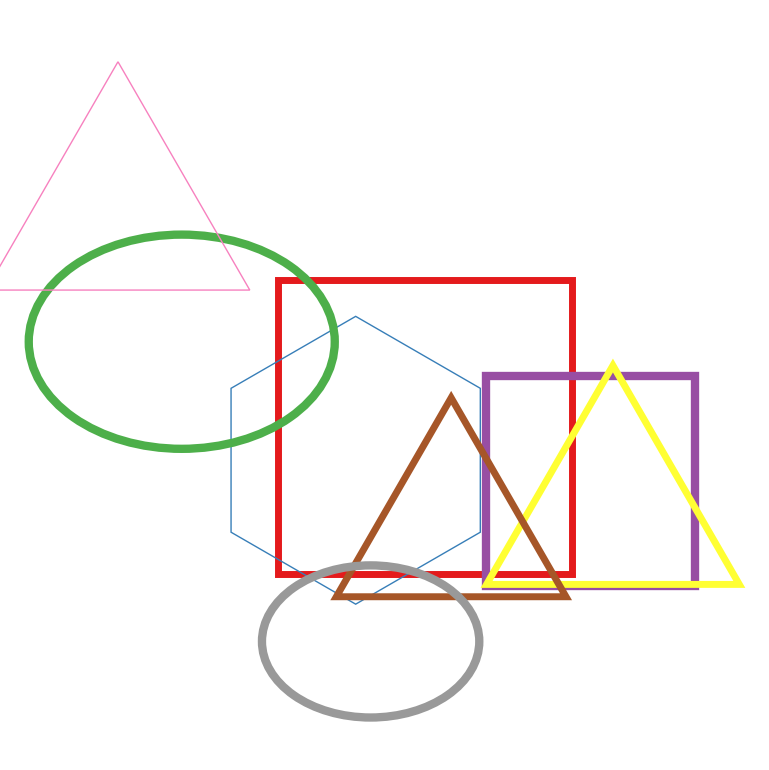[{"shape": "square", "thickness": 2.5, "radius": 0.95, "center": [0.551, 0.445]}, {"shape": "hexagon", "thickness": 0.5, "radius": 0.93, "center": [0.462, 0.402]}, {"shape": "oval", "thickness": 3, "radius": 0.99, "center": [0.236, 0.556]}, {"shape": "square", "thickness": 3, "radius": 0.68, "center": [0.767, 0.376]}, {"shape": "triangle", "thickness": 2.5, "radius": 0.95, "center": [0.796, 0.336]}, {"shape": "triangle", "thickness": 2.5, "radius": 0.86, "center": [0.586, 0.311]}, {"shape": "triangle", "thickness": 0.5, "radius": 0.99, "center": [0.153, 0.722]}, {"shape": "oval", "thickness": 3, "radius": 0.71, "center": [0.481, 0.167]}]